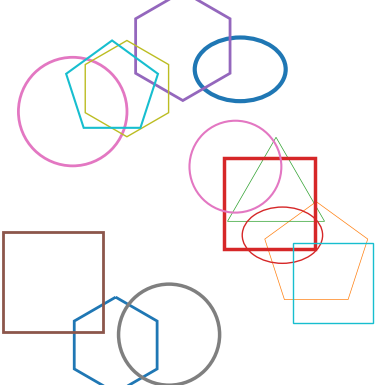[{"shape": "hexagon", "thickness": 2, "radius": 0.62, "center": [0.3, 0.104]}, {"shape": "oval", "thickness": 3, "radius": 0.59, "center": [0.624, 0.82]}, {"shape": "pentagon", "thickness": 0.5, "radius": 0.7, "center": [0.821, 0.336]}, {"shape": "triangle", "thickness": 0.5, "radius": 0.73, "center": [0.717, 0.498]}, {"shape": "oval", "thickness": 1, "radius": 0.52, "center": [0.734, 0.389]}, {"shape": "square", "thickness": 2.5, "radius": 0.59, "center": [0.7, 0.471]}, {"shape": "hexagon", "thickness": 2, "radius": 0.71, "center": [0.475, 0.88]}, {"shape": "square", "thickness": 2, "radius": 0.65, "center": [0.138, 0.268]}, {"shape": "circle", "thickness": 2, "radius": 0.71, "center": [0.189, 0.71]}, {"shape": "circle", "thickness": 1.5, "radius": 0.6, "center": [0.611, 0.567]}, {"shape": "circle", "thickness": 2.5, "radius": 0.66, "center": [0.439, 0.131]}, {"shape": "hexagon", "thickness": 1, "radius": 0.63, "center": [0.33, 0.77]}, {"shape": "pentagon", "thickness": 1.5, "radius": 0.63, "center": [0.291, 0.769]}, {"shape": "square", "thickness": 1, "radius": 0.52, "center": [0.866, 0.265]}]